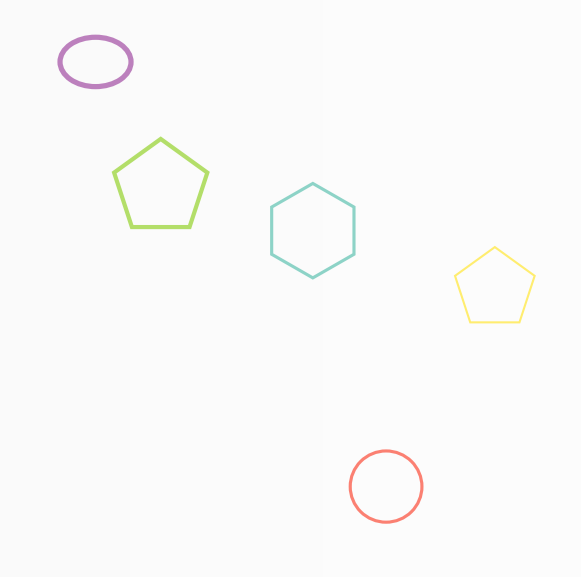[{"shape": "hexagon", "thickness": 1.5, "radius": 0.41, "center": [0.538, 0.6]}, {"shape": "circle", "thickness": 1.5, "radius": 0.31, "center": [0.664, 0.157]}, {"shape": "pentagon", "thickness": 2, "radius": 0.42, "center": [0.277, 0.674]}, {"shape": "oval", "thickness": 2.5, "radius": 0.31, "center": [0.164, 0.892]}, {"shape": "pentagon", "thickness": 1, "radius": 0.36, "center": [0.851, 0.499]}]